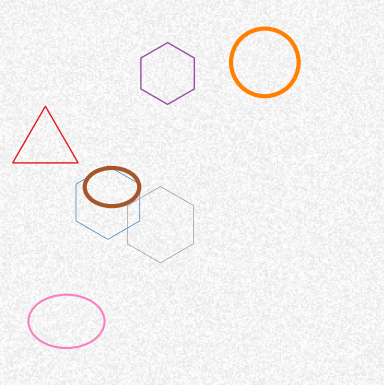[{"shape": "triangle", "thickness": 1, "radius": 0.49, "center": [0.118, 0.626]}, {"shape": "hexagon", "thickness": 0.5, "radius": 0.48, "center": [0.28, 0.474]}, {"shape": "hexagon", "thickness": 1, "radius": 0.4, "center": [0.435, 0.809]}, {"shape": "circle", "thickness": 3, "radius": 0.44, "center": [0.688, 0.838]}, {"shape": "oval", "thickness": 3, "radius": 0.35, "center": [0.291, 0.514]}, {"shape": "oval", "thickness": 1.5, "radius": 0.49, "center": [0.173, 0.165]}, {"shape": "hexagon", "thickness": 0.5, "radius": 0.5, "center": [0.417, 0.416]}]